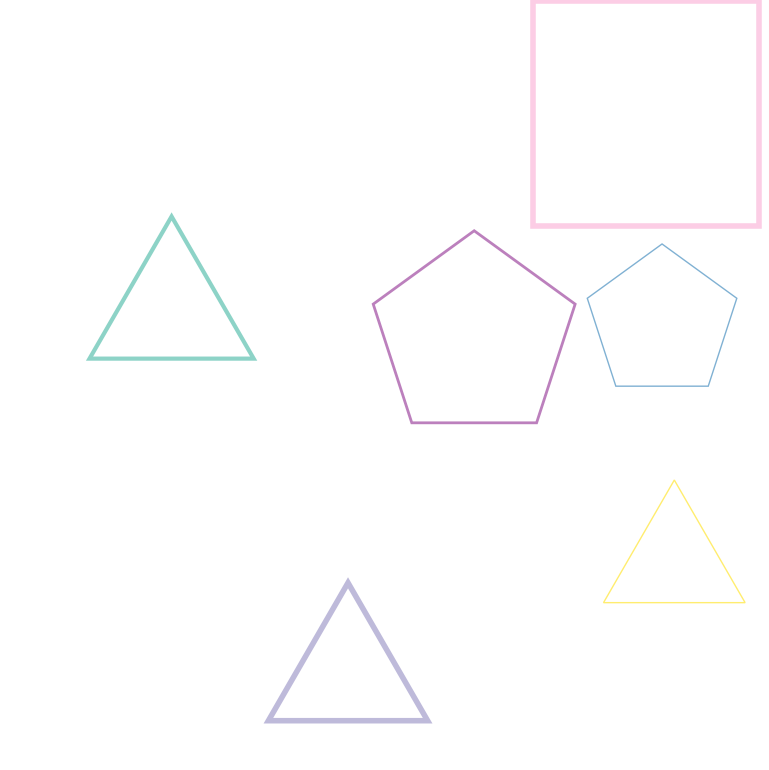[{"shape": "triangle", "thickness": 1.5, "radius": 0.62, "center": [0.223, 0.596]}, {"shape": "triangle", "thickness": 2, "radius": 0.6, "center": [0.452, 0.124]}, {"shape": "pentagon", "thickness": 0.5, "radius": 0.51, "center": [0.86, 0.581]}, {"shape": "square", "thickness": 2, "radius": 0.73, "center": [0.839, 0.853]}, {"shape": "pentagon", "thickness": 1, "radius": 0.69, "center": [0.616, 0.562]}, {"shape": "triangle", "thickness": 0.5, "radius": 0.53, "center": [0.876, 0.27]}]